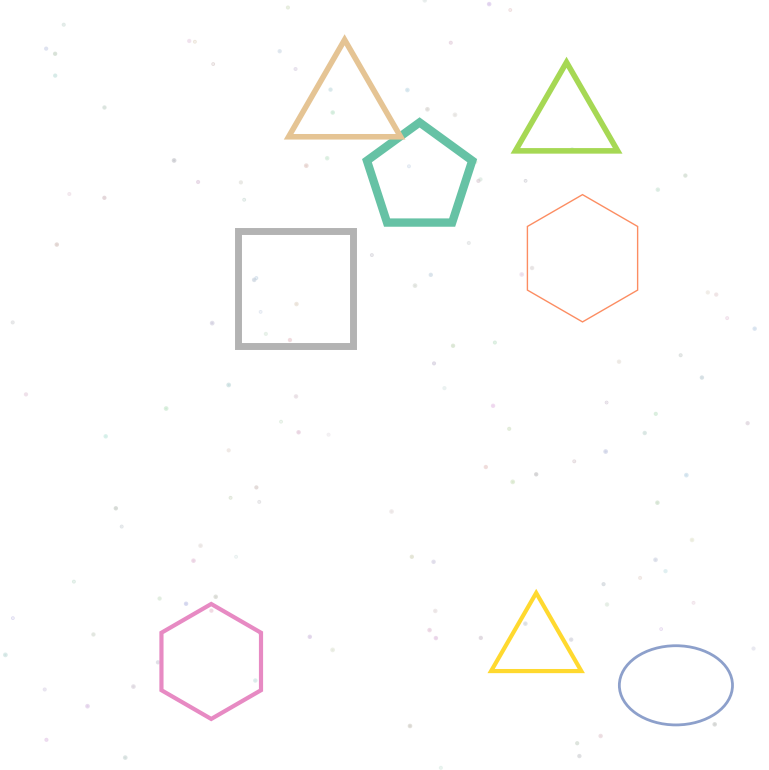[{"shape": "pentagon", "thickness": 3, "radius": 0.36, "center": [0.545, 0.769]}, {"shape": "hexagon", "thickness": 0.5, "radius": 0.41, "center": [0.757, 0.665]}, {"shape": "oval", "thickness": 1, "radius": 0.37, "center": [0.878, 0.11]}, {"shape": "hexagon", "thickness": 1.5, "radius": 0.37, "center": [0.274, 0.141]}, {"shape": "triangle", "thickness": 2, "radius": 0.38, "center": [0.736, 0.842]}, {"shape": "triangle", "thickness": 1.5, "radius": 0.34, "center": [0.696, 0.162]}, {"shape": "triangle", "thickness": 2, "radius": 0.42, "center": [0.448, 0.864]}, {"shape": "square", "thickness": 2.5, "radius": 0.37, "center": [0.384, 0.625]}]